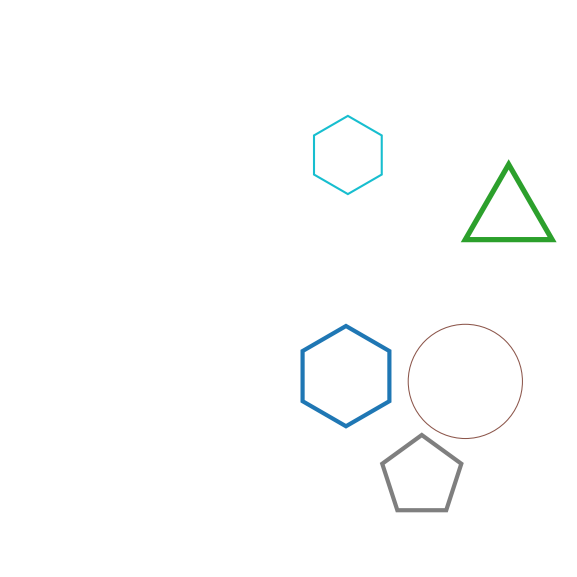[{"shape": "hexagon", "thickness": 2, "radius": 0.43, "center": [0.599, 0.348]}, {"shape": "triangle", "thickness": 2.5, "radius": 0.43, "center": [0.881, 0.628]}, {"shape": "circle", "thickness": 0.5, "radius": 0.49, "center": [0.806, 0.339]}, {"shape": "pentagon", "thickness": 2, "radius": 0.36, "center": [0.73, 0.174]}, {"shape": "hexagon", "thickness": 1, "radius": 0.34, "center": [0.602, 0.731]}]